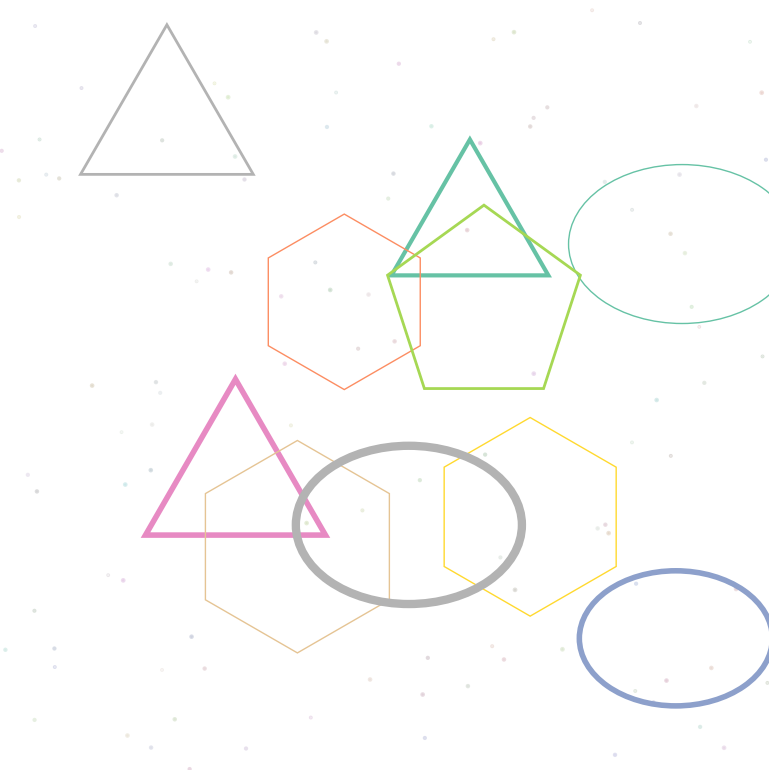[{"shape": "oval", "thickness": 0.5, "radius": 0.74, "center": [0.886, 0.683]}, {"shape": "triangle", "thickness": 1.5, "radius": 0.59, "center": [0.61, 0.701]}, {"shape": "hexagon", "thickness": 0.5, "radius": 0.57, "center": [0.447, 0.608]}, {"shape": "oval", "thickness": 2, "radius": 0.63, "center": [0.878, 0.171]}, {"shape": "triangle", "thickness": 2, "radius": 0.67, "center": [0.306, 0.373]}, {"shape": "pentagon", "thickness": 1, "radius": 0.66, "center": [0.629, 0.602]}, {"shape": "hexagon", "thickness": 0.5, "radius": 0.64, "center": [0.689, 0.329]}, {"shape": "hexagon", "thickness": 0.5, "radius": 0.69, "center": [0.386, 0.29]}, {"shape": "oval", "thickness": 3, "radius": 0.73, "center": [0.531, 0.318]}, {"shape": "triangle", "thickness": 1, "radius": 0.65, "center": [0.217, 0.838]}]